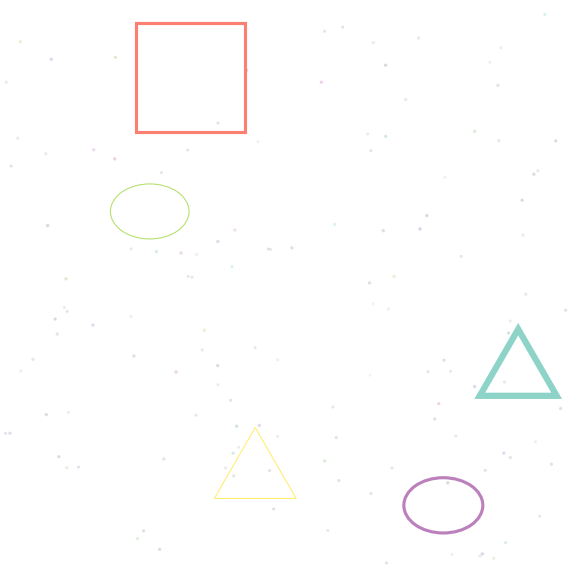[{"shape": "triangle", "thickness": 3, "radius": 0.38, "center": [0.897, 0.352]}, {"shape": "square", "thickness": 1.5, "radius": 0.47, "center": [0.33, 0.865]}, {"shape": "oval", "thickness": 0.5, "radius": 0.34, "center": [0.259, 0.633]}, {"shape": "oval", "thickness": 1.5, "radius": 0.34, "center": [0.768, 0.124]}, {"shape": "triangle", "thickness": 0.5, "radius": 0.41, "center": [0.442, 0.177]}]